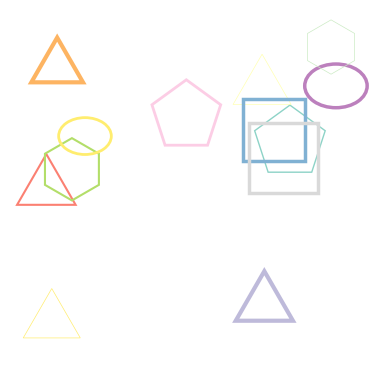[{"shape": "pentagon", "thickness": 1, "radius": 0.48, "center": [0.753, 0.631]}, {"shape": "triangle", "thickness": 0.5, "radius": 0.44, "center": [0.681, 0.772]}, {"shape": "triangle", "thickness": 3, "radius": 0.43, "center": [0.687, 0.21]}, {"shape": "triangle", "thickness": 1.5, "radius": 0.44, "center": [0.12, 0.512]}, {"shape": "square", "thickness": 2.5, "radius": 0.4, "center": [0.711, 0.663]}, {"shape": "triangle", "thickness": 3, "radius": 0.39, "center": [0.148, 0.825]}, {"shape": "hexagon", "thickness": 1.5, "radius": 0.4, "center": [0.187, 0.56]}, {"shape": "pentagon", "thickness": 2, "radius": 0.47, "center": [0.484, 0.699]}, {"shape": "square", "thickness": 2.5, "radius": 0.45, "center": [0.736, 0.59]}, {"shape": "oval", "thickness": 2.5, "radius": 0.41, "center": [0.873, 0.777]}, {"shape": "hexagon", "thickness": 0.5, "radius": 0.35, "center": [0.86, 0.878]}, {"shape": "oval", "thickness": 2, "radius": 0.34, "center": [0.221, 0.647]}, {"shape": "triangle", "thickness": 0.5, "radius": 0.43, "center": [0.134, 0.165]}]